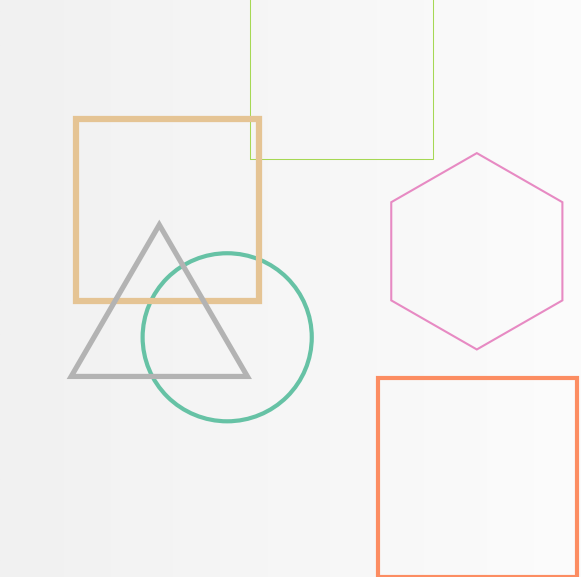[{"shape": "circle", "thickness": 2, "radius": 0.73, "center": [0.391, 0.415]}, {"shape": "square", "thickness": 2, "radius": 0.86, "center": [0.821, 0.172]}, {"shape": "hexagon", "thickness": 1, "radius": 0.85, "center": [0.82, 0.564]}, {"shape": "square", "thickness": 0.5, "radius": 0.79, "center": [0.588, 0.881]}, {"shape": "square", "thickness": 3, "radius": 0.79, "center": [0.288, 0.635]}, {"shape": "triangle", "thickness": 2.5, "radius": 0.88, "center": [0.274, 0.435]}]